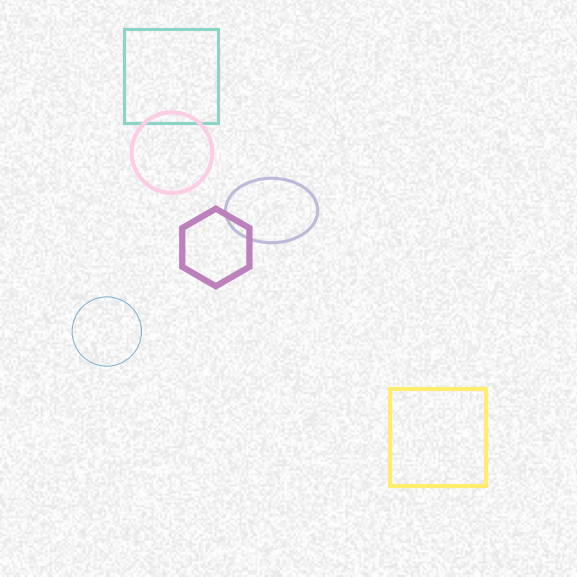[{"shape": "square", "thickness": 1.5, "radius": 0.41, "center": [0.296, 0.868]}, {"shape": "oval", "thickness": 1.5, "radius": 0.4, "center": [0.47, 0.635]}, {"shape": "circle", "thickness": 0.5, "radius": 0.3, "center": [0.185, 0.425]}, {"shape": "circle", "thickness": 2, "radius": 0.35, "center": [0.298, 0.735]}, {"shape": "hexagon", "thickness": 3, "radius": 0.34, "center": [0.374, 0.571]}, {"shape": "square", "thickness": 2, "radius": 0.42, "center": [0.759, 0.241]}]